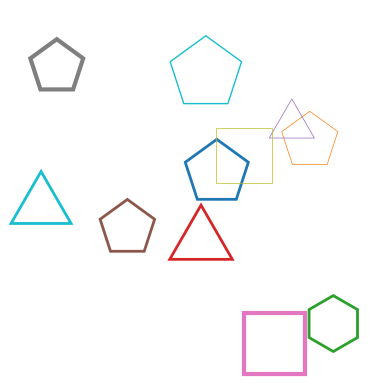[{"shape": "pentagon", "thickness": 2, "radius": 0.43, "center": [0.563, 0.552]}, {"shape": "pentagon", "thickness": 0.5, "radius": 0.38, "center": [0.805, 0.634]}, {"shape": "hexagon", "thickness": 2, "radius": 0.36, "center": [0.866, 0.16]}, {"shape": "triangle", "thickness": 2, "radius": 0.47, "center": [0.522, 0.373]}, {"shape": "triangle", "thickness": 0.5, "radius": 0.34, "center": [0.758, 0.675]}, {"shape": "pentagon", "thickness": 2, "radius": 0.37, "center": [0.331, 0.408]}, {"shape": "square", "thickness": 3, "radius": 0.39, "center": [0.712, 0.108]}, {"shape": "pentagon", "thickness": 3, "radius": 0.36, "center": [0.147, 0.826]}, {"shape": "square", "thickness": 0.5, "radius": 0.36, "center": [0.634, 0.596]}, {"shape": "triangle", "thickness": 2, "radius": 0.45, "center": [0.107, 0.465]}, {"shape": "pentagon", "thickness": 1, "radius": 0.49, "center": [0.535, 0.81]}]